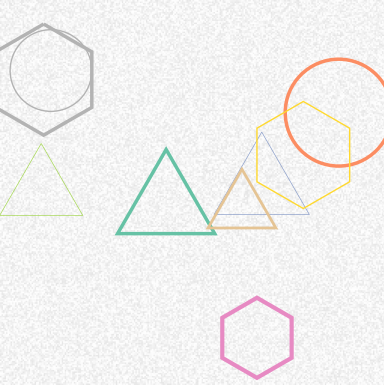[{"shape": "triangle", "thickness": 2.5, "radius": 0.73, "center": [0.432, 0.466]}, {"shape": "circle", "thickness": 2.5, "radius": 0.69, "center": [0.88, 0.707]}, {"shape": "triangle", "thickness": 0.5, "radius": 0.71, "center": [0.68, 0.514]}, {"shape": "hexagon", "thickness": 3, "radius": 0.52, "center": [0.667, 0.123]}, {"shape": "triangle", "thickness": 0.5, "radius": 0.62, "center": [0.107, 0.503]}, {"shape": "hexagon", "thickness": 1, "radius": 0.7, "center": [0.788, 0.597]}, {"shape": "triangle", "thickness": 2, "radius": 0.51, "center": [0.628, 0.459]}, {"shape": "hexagon", "thickness": 2.5, "radius": 0.72, "center": [0.114, 0.793]}, {"shape": "circle", "thickness": 1, "radius": 0.53, "center": [0.132, 0.817]}]